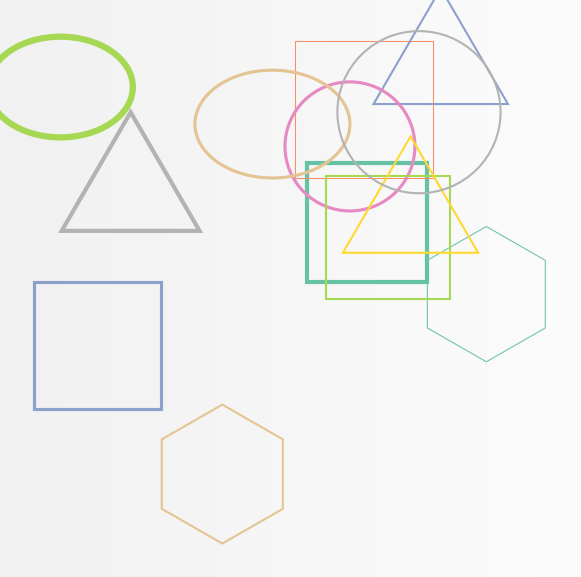[{"shape": "hexagon", "thickness": 0.5, "radius": 0.59, "center": [0.837, 0.49]}, {"shape": "square", "thickness": 2, "radius": 0.51, "center": [0.631, 0.614]}, {"shape": "square", "thickness": 0.5, "radius": 0.59, "center": [0.626, 0.809]}, {"shape": "square", "thickness": 1.5, "radius": 0.55, "center": [0.168, 0.401]}, {"shape": "triangle", "thickness": 1, "radius": 0.67, "center": [0.758, 0.886]}, {"shape": "circle", "thickness": 1.5, "radius": 0.56, "center": [0.602, 0.746]}, {"shape": "square", "thickness": 1, "radius": 0.53, "center": [0.667, 0.588]}, {"shape": "oval", "thickness": 3, "radius": 0.62, "center": [0.104, 0.848]}, {"shape": "triangle", "thickness": 1, "radius": 0.67, "center": [0.706, 0.629]}, {"shape": "hexagon", "thickness": 1, "radius": 0.6, "center": [0.382, 0.178]}, {"shape": "oval", "thickness": 1.5, "radius": 0.67, "center": [0.469, 0.784]}, {"shape": "triangle", "thickness": 2, "radius": 0.68, "center": [0.225, 0.668]}, {"shape": "circle", "thickness": 1, "radius": 0.7, "center": [0.721, 0.805]}]